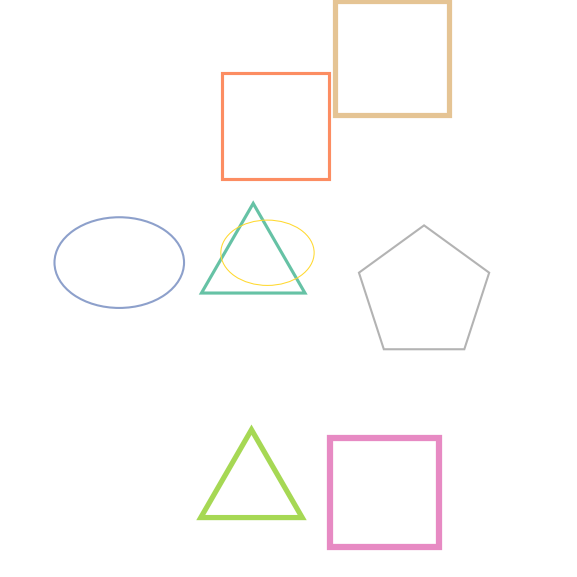[{"shape": "triangle", "thickness": 1.5, "radius": 0.52, "center": [0.438, 0.543]}, {"shape": "square", "thickness": 1.5, "radius": 0.46, "center": [0.477, 0.781]}, {"shape": "oval", "thickness": 1, "radius": 0.56, "center": [0.207, 0.544]}, {"shape": "square", "thickness": 3, "radius": 0.47, "center": [0.666, 0.147]}, {"shape": "triangle", "thickness": 2.5, "radius": 0.51, "center": [0.435, 0.154]}, {"shape": "oval", "thickness": 0.5, "radius": 0.4, "center": [0.463, 0.561]}, {"shape": "square", "thickness": 2.5, "radius": 0.49, "center": [0.679, 0.899]}, {"shape": "pentagon", "thickness": 1, "radius": 0.59, "center": [0.734, 0.49]}]